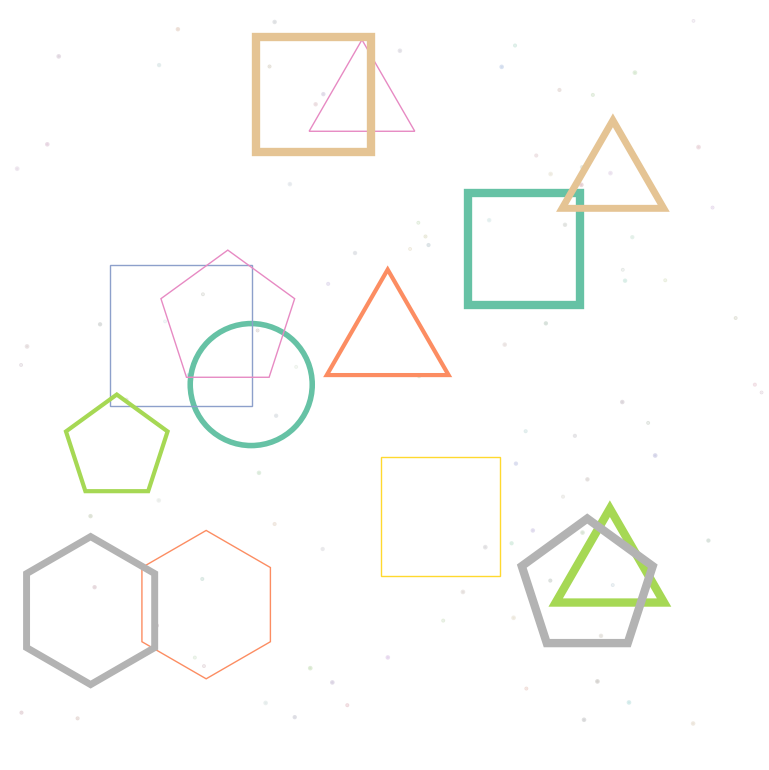[{"shape": "square", "thickness": 3, "radius": 0.36, "center": [0.68, 0.677]}, {"shape": "circle", "thickness": 2, "radius": 0.4, "center": [0.326, 0.501]}, {"shape": "triangle", "thickness": 1.5, "radius": 0.46, "center": [0.503, 0.559]}, {"shape": "hexagon", "thickness": 0.5, "radius": 0.48, "center": [0.268, 0.215]}, {"shape": "square", "thickness": 0.5, "radius": 0.46, "center": [0.235, 0.565]}, {"shape": "pentagon", "thickness": 0.5, "radius": 0.46, "center": [0.296, 0.584]}, {"shape": "triangle", "thickness": 0.5, "radius": 0.4, "center": [0.47, 0.869]}, {"shape": "pentagon", "thickness": 1.5, "radius": 0.35, "center": [0.152, 0.418]}, {"shape": "triangle", "thickness": 3, "radius": 0.41, "center": [0.792, 0.258]}, {"shape": "square", "thickness": 0.5, "radius": 0.39, "center": [0.572, 0.33]}, {"shape": "triangle", "thickness": 2.5, "radius": 0.38, "center": [0.796, 0.768]}, {"shape": "square", "thickness": 3, "radius": 0.37, "center": [0.407, 0.877]}, {"shape": "hexagon", "thickness": 2.5, "radius": 0.48, "center": [0.118, 0.207]}, {"shape": "pentagon", "thickness": 3, "radius": 0.45, "center": [0.763, 0.237]}]